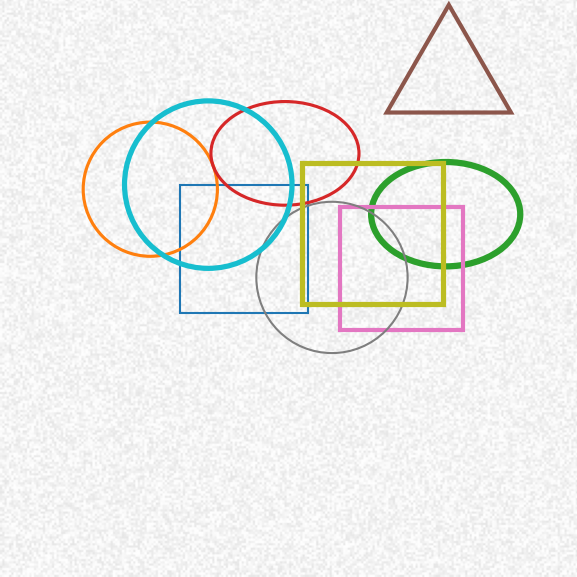[{"shape": "square", "thickness": 1, "radius": 0.55, "center": [0.423, 0.569]}, {"shape": "circle", "thickness": 1.5, "radius": 0.58, "center": [0.26, 0.672]}, {"shape": "oval", "thickness": 3, "radius": 0.65, "center": [0.772, 0.628]}, {"shape": "oval", "thickness": 1.5, "radius": 0.64, "center": [0.493, 0.734]}, {"shape": "triangle", "thickness": 2, "radius": 0.62, "center": [0.777, 0.866]}, {"shape": "square", "thickness": 2, "radius": 0.53, "center": [0.696, 0.534]}, {"shape": "circle", "thickness": 1, "radius": 0.65, "center": [0.575, 0.519]}, {"shape": "square", "thickness": 2.5, "radius": 0.61, "center": [0.645, 0.595]}, {"shape": "circle", "thickness": 2.5, "radius": 0.73, "center": [0.361, 0.679]}]